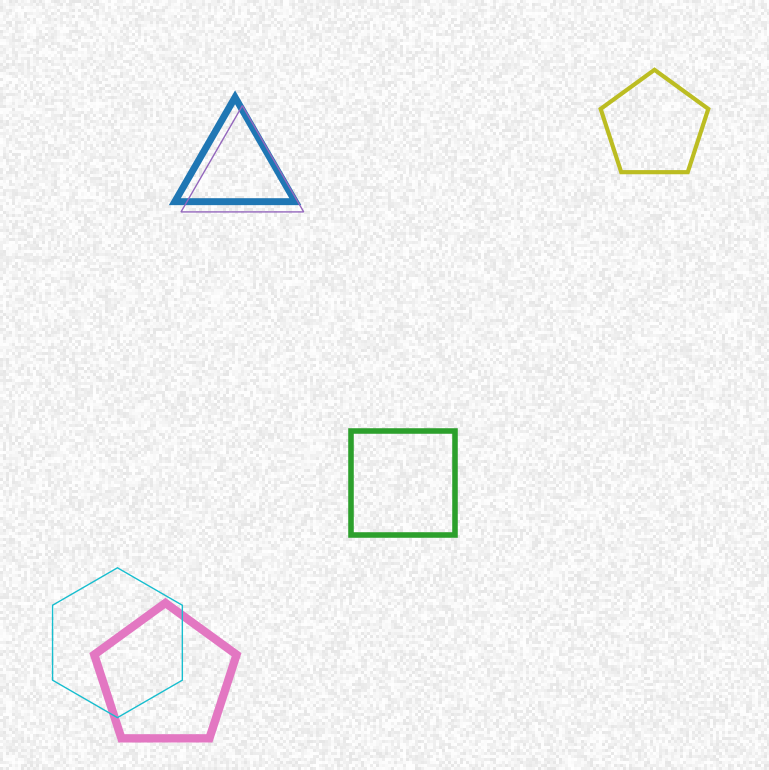[{"shape": "triangle", "thickness": 2.5, "radius": 0.45, "center": [0.305, 0.783]}, {"shape": "square", "thickness": 2, "radius": 0.34, "center": [0.524, 0.373]}, {"shape": "triangle", "thickness": 0.5, "radius": 0.46, "center": [0.315, 0.771]}, {"shape": "pentagon", "thickness": 3, "radius": 0.49, "center": [0.215, 0.12]}, {"shape": "pentagon", "thickness": 1.5, "radius": 0.37, "center": [0.85, 0.836]}, {"shape": "hexagon", "thickness": 0.5, "radius": 0.49, "center": [0.153, 0.165]}]